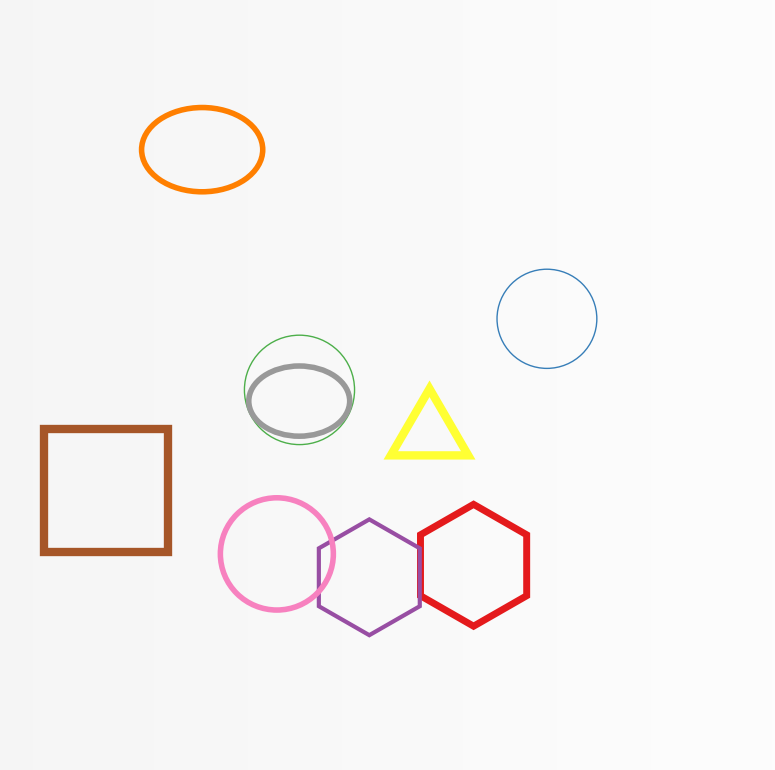[{"shape": "hexagon", "thickness": 2.5, "radius": 0.4, "center": [0.611, 0.266]}, {"shape": "circle", "thickness": 0.5, "radius": 0.32, "center": [0.706, 0.586]}, {"shape": "circle", "thickness": 0.5, "radius": 0.36, "center": [0.386, 0.494]}, {"shape": "hexagon", "thickness": 1.5, "radius": 0.38, "center": [0.477, 0.25]}, {"shape": "oval", "thickness": 2, "radius": 0.39, "center": [0.261, 0.806]}, {"shape": "triangle", "thickness": 3, "radius": 0.29, "center": [0.554, 0.437]}, {"shape": "square", "thickness": 3, "radius": 0.4, "center": [0.137, 0.363]}, {"shape": "circle", "thickness": 2, "radius": 0.36, "center": [0.357, 0.281]}, {"shape": "oval", "thickness": 2, "radius": 0.33, "center": [0.386, 0.479]}]